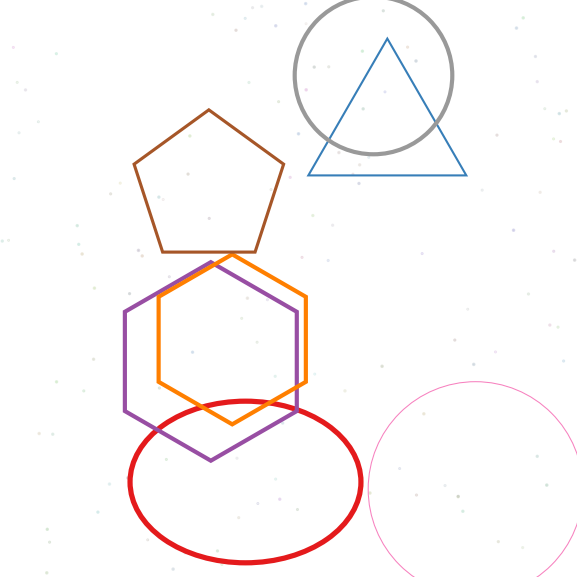[{"shape": "oval", "thickness": 2.5, "radius": 1.0, "center": [0.425, 0.165]}, {"shape": "triangle", "thickness": 1, "radius": 0.79, "center": [0.671, 0.774]}, {"shape": "hexagon", "thickness": 2, "radius": 0.86, "center": [0.365, 0.373]}, {"shape": "hexagon", "thickness": 2, "radius": 0.74, "center": [0.402, 0.412]}, {"shape": "pentagon", "thickness": 1.5, "radius": 0.68, "center": [0.362, 0.673]}, {"shape": "circle", "thickness": 0.5, "radius": 0.93, "center": [0.823, 0.152]}, {"shape": "circle", "thickness": 2, "radius": 0.68, "center": [0.647, 0.868]}]